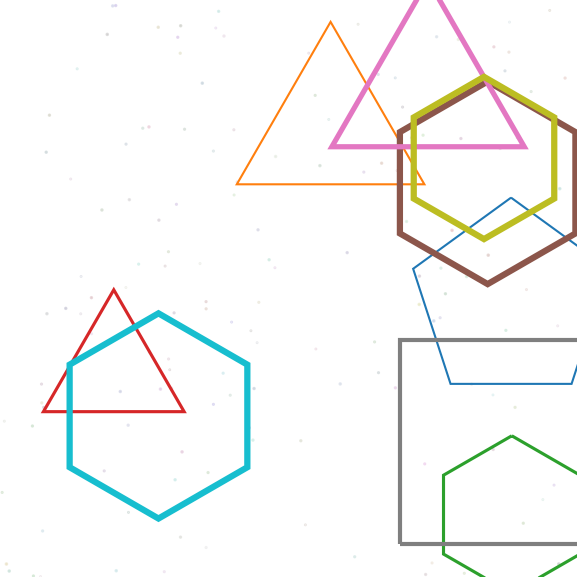[{"shape": "pentagon", "thickness": 1, "radius": 0.89, "center": [0.885, 0.479]}, {"shape": "triangle", "thickness": 1, "radius": 0.94, "center": [0.572, 0.774]}, {"shape": "hexagon", "thickness": 1.5, "radius": 0.68, "center": [0.886, 0.108]}, {"shape": "triangle", "thickness": 1.5, "radius": 0.7, "center": [0.197, 0.357]}, {"shape": "hexagon", "thickness": 3, "radius": 0.88, "center": [0.844, 0.683]}, {"shape": "triangle", "thickness": 2.5, "radius": 0.96, "center": [0.741, 0.841]}, {"shape": "square", "thickness": 2, "radius": 0.88, "center": [0.869, 0.234]}, {"shape": "hexagon", "thickness": 3, "radius": 0.7, "center": [0.838, 0.726]}, {"shape": "hexagon", "thickness": 3, "radius": 0.89, "center": [0.274, 0.279]}]